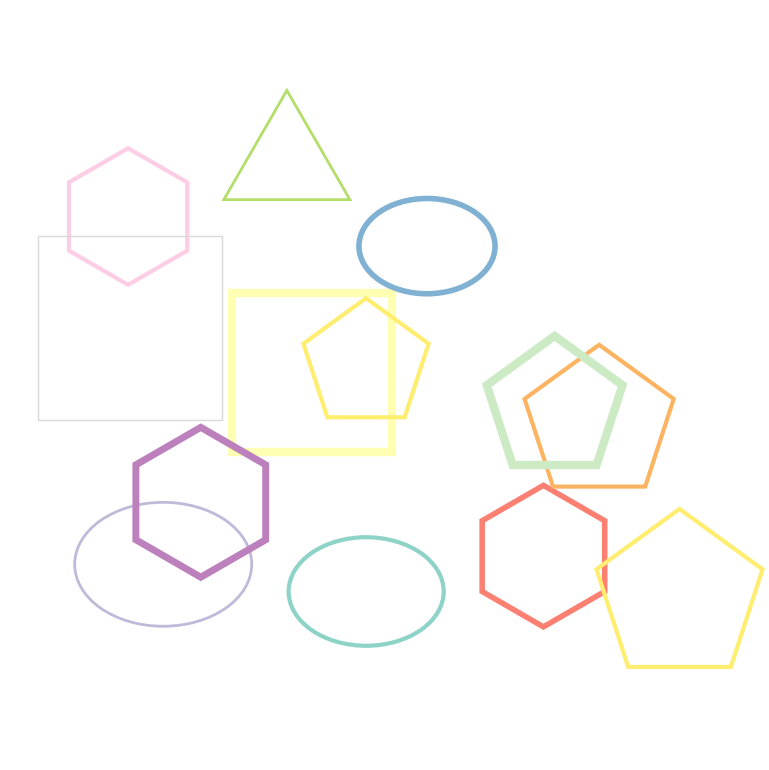[{"shape": "oval", "thickness": 1.5, "radius": 0.5, "center": [0.476, 0.232]}, {"shape": "square", "thickness": 3, "radius": 0.52, "center": [0.405, 0.516]}, {"shape": "oval", "thickness": 1, "radius": 0.57, "center": [0.212, 0.267]}, {"shape": "hexagon", "thickness": 2, "radius": 0.46, "center": [0.706, 0.278]}, {"shape": "oval", "thickness": 2, "radius": 0.44, "center": [0.555, 0.68]}, {"shape": "pentagon", "thickness": 1.5, "radius": 0.51, "center": [0.778, 0.45]}, {"shape": "triangle", "thickness": 1, "radius": 0.47, "center": [0.373, 0.788]}, {"shape": "hexagon", "thickness": 1.5, "radius": 0.44, "center": [0.166, 0.719]}, {"shape": "square", "thickness": 0.5, "radius": 0.6, "center": [0.168, 0.574]}, {"shape": "hexagon", "thickness": 2.5, "radius": 0.49, "center": [0.261, 0.348]}, {"shape": "pentagon", "thickness": 3, "radius": 0.46, "center": [0.72, 0.471]}, {"shape": "pentagon", "thickness": 1.5, "radius": 0.43, "center": [0.475, 0.527]}, {"shape": "pentagon", "thickness": 1.5, "radius": 0.57, "center": [0.882, 0.226]}]